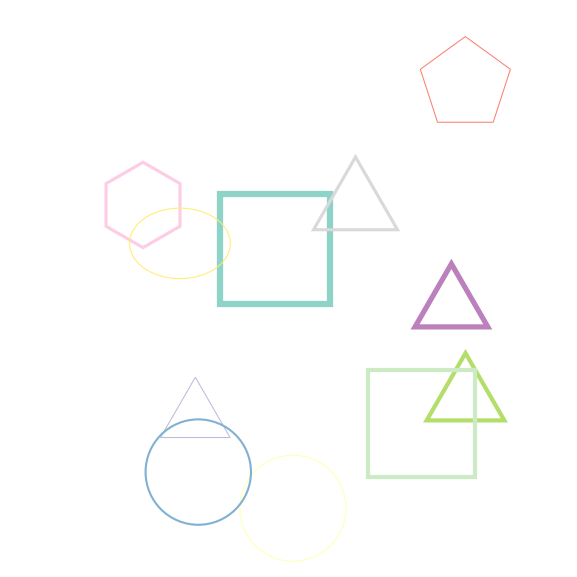[{"shape": "square", "thickness": 3, "radius": 0.48, "center": [0.476, 0.568]}, {"shape": "circle", "thickness": 0.5, "radius": 0.46, "center": [0.507, 0.119]}, {"shape": "triangle", "thickness": 0.5, "radius": 0.35, "center": [0.338, 0.276]}, {"shape": "pentagon", "thickness": 0.5, "radius": 0.41, "center": [0.806, 0.854]}, {"shape": "circle", "thickness": 1, "radius": 0.46, "center": [0.343, 0.182]}, {"shape": "triangle", "thickness": 2, "radius": 0.39, "center": [0.806, 0.31]}, {"shape": "hexagon", "thickness": 1.5, "radius": 0.37, "center": [0.248, 0.644]}, {"shape": "triangle", "thickness": 1.5, "radius": 0.42, "center": [0.616, 0.643]}, {"shape": "triangle", "thickness": 2.5, "radius": 0.36, "center": [0.782, 0.469]}, {"shape": "square", "thickness": 2, "radius": 0.46, "center": [0.73, 0.266]}, {"shape": "oval", "thickness": 0.5, "radius": 0.44, "center": [0.312, 0.578]}]